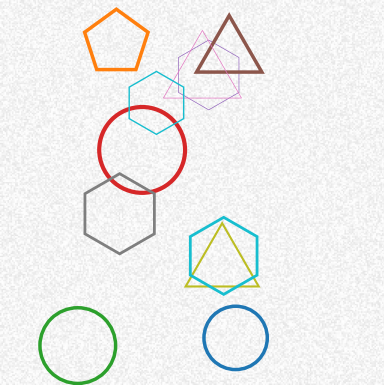[{"shape": "circle", "thickness": 2.5, "radius": 0.41, "center": [0.612, 0.122]}, {"shape": "pentagon", "thickness": 2.5, "radius": 0.43, "center": [0.302, 0.889]}, {"shape": "circle", "thickness": 2.5, "radius": 0.49, "center": [0.202, 0.102]}, {"shape": "circle", "thickness": 3, "radius": 0.56, "center": [0.369, 0.611]}, {"shape": "hexagon", "thickness": 0.5, "radius": 0.45, "center": [0.542, 0.805]}, {"shape": "triangle", "thickness": 2.5, "radius": 0.49, "center": [0.595, 0.862]}, {"shape": "triangle", "thickness": 0.5, "radius": 0.59, "center": [0.526, 0.804]}, {"shape": "hexagon", "thickness": 2, "radius": 0.52, "center": [0.311, 0.445]}, {"shape": "triangle", "thickness": 1.5, "radius": 0.55, "center": [0.577, 0.311]}, {"shape": "hexagon", "thickness": 2, "radius": 0.5, "center": [0.581, 0.335]}, {"shape": "hexagon", "thickness": 1, "radius": 0.41, "center": [0.406, 0.733]}]